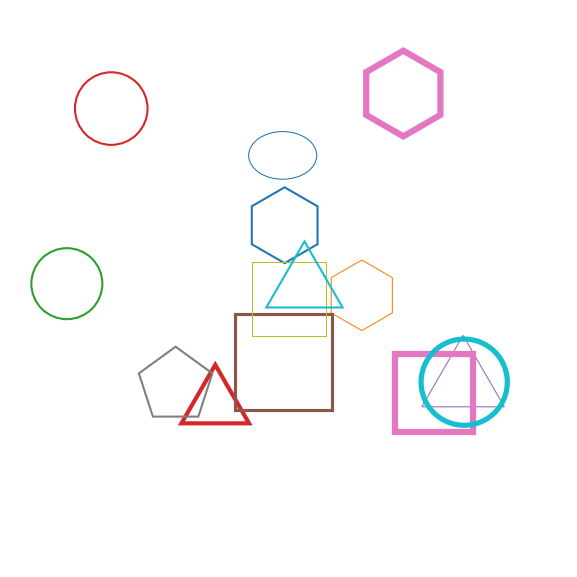[{"shape": "oval", "thickness": 0.5, "radius": 0.29, "center": [0.49, 0.73]}, {"shape": "hexagon", "thickness": 1, "radius": 0.33, "center": [0.493, 0.609]}, {"shape": "hexagon", "thickness": 0.5, "radius": 0.31, "center": [0.626, 0.488]}, {"shape": "circle", "thickness": 1, "radius": 0.31, "center": [0.116, 0.508]}, {"shape": "circle", "thickness": 1, "radius": 0.31, "center": [0.193, 0.811]}, {"shape": "triangle", "thickness": 2, "radius": 0.34, "center": [0.373, 0.3]}, {"shape": "triangle", "thickness": 0.5, "radius": 0.41, "center": [0.802, 0.336]}, {"shape": "square", "thickness": 1.5, "radius": 0.42, "center": [0.491, 0.372]}, {"shape": "square", "thickness": 3, "radius": 0.34, "center": [0.752, 0.318]}, {"shape": "hexagon", "thickness": 3, "radius": 0.37, "center": [0.698, 0.837]}, {"shape": "pentagon", "thickness": 1, "radius": 0.33, "center": [0.304, 0.332]}, {"shape": "square", "thickness": 0.5, "radius": 0.32, "center": [0.501, 0.481]}, {"shape": "circle", "thickness": 2.5, "radius": 0.37, "center": [0.804, 0.337]}, {"shape": "triangle", "thickness": 1, "radius": 0.38, "center": [0.527, 0.505]}]